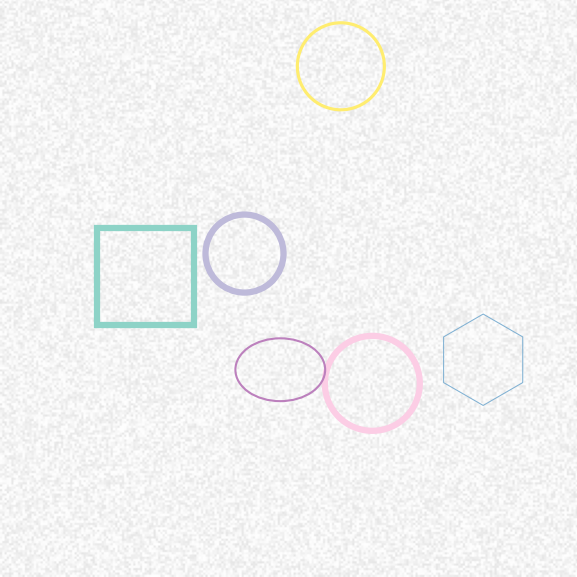[{"shape": "square", "thickness": 3, "radius": 0.42, "center": [0.253, 0.52]}, {"shape": "circle", "thickness": 3, "radius": 0.34, "center": [0.423, 0.56]}, {"shape": "hexagon", "thickness": 0.5, "radius": 0.4, "center": [0.837, 0.376]}, {"shape": "circle", "thickness": 3, "radius": 0.41, "center": [0.645, 0.335]}, {"shape": "oval", "thickness": 1, "radius": 0.39, "center": [0.485, 0.359]}, {"shape": "circle", "thickness": 1.5, "radius": 0.38, "center": [0.59, 0.884]}]